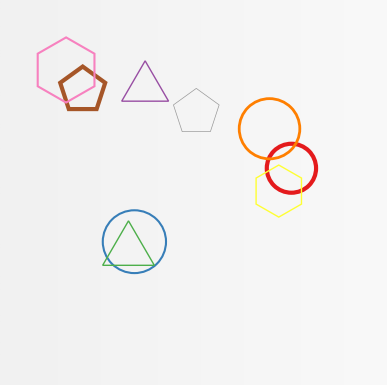[{"shape": "circle", "thickness": 3, "radius": 0.32, "center": [0.752, 0.563]}, {"shape": "circle", "thickness": 1.5, "radius": 0.41, "center": [0.347, 0.372]}, {"shape": "triangle", "thickness": 1, "radius": 0.38, "center": [0.332, 0.349]}, {"shape": "triangle", "thickness": 1, "radius": 0.35, "center": [0.375, 0.772]}, {"shape": "circle", "thickness": 2, "radius": 0.39, "center": [0.696, 0.666]}, {"shape": "hexagon", "thickness": 1, "radius": 0.34, "center": [0.719, 0.504]}, {"shape": "pentagon", "thickness": 3, "radius": 0.31, "center": [0.213, 0.766]}, {"shape": "hexagon", "thickness": 1.5, "radius": 0.42, "center": [0.171, 0.818]}, {"shape": "pentagon", "thickness": 0.5, "radius": 0.31, "center": [0.507, 0.708]}]